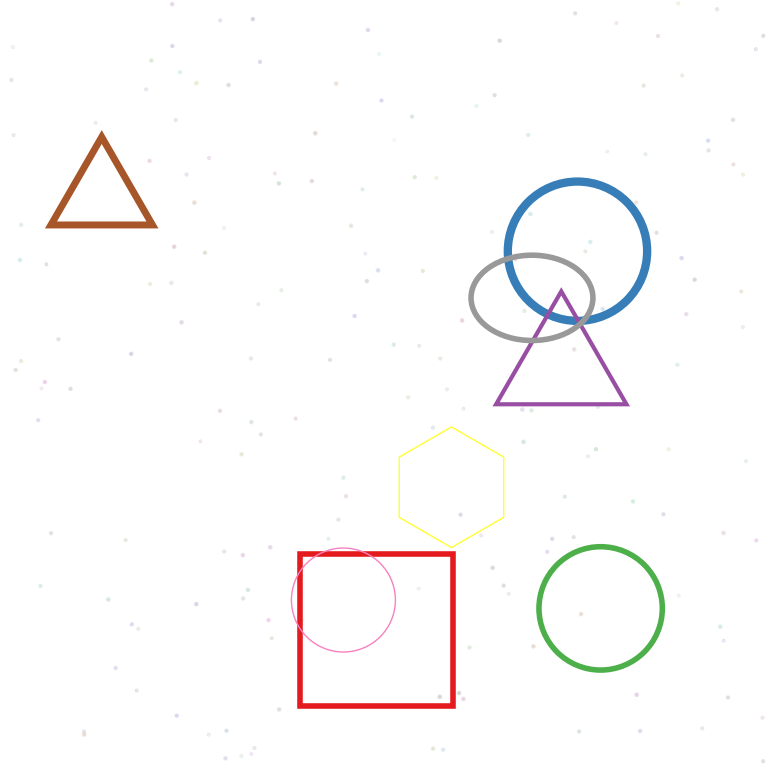[{"shape": "square", "thickness": 2, "radius": 0.5, "center": [0.489, 0.182]}, {"shape": "circle", "thickness": 3, "radius": 0.45, "center": [0.75, 0.674]}, {"shape": "circle", "thickness": 2, "radius": 0.4, "center": [0.78, 0.21]}, {"shape": "triangle", "thickness": 1.5, "radius": 0.49, "center": [0.729, 0.524]}, {"shape": "hexagon", "thickness": 0.5, "radius": 0.39, "center": [0.586, 0.367]}, {"shape": "triangle", "thickness": 2.5, "radius": 0.38, "center": [0.132, 0.746]}, {"shape": "circle", "thickness": 0.5, "radius": 0.34, "center": [0.446, 0.221]}, {"shape": "oval", "thickness": 2, "radius": 0.4, "center": [0.691, 0.613]}]